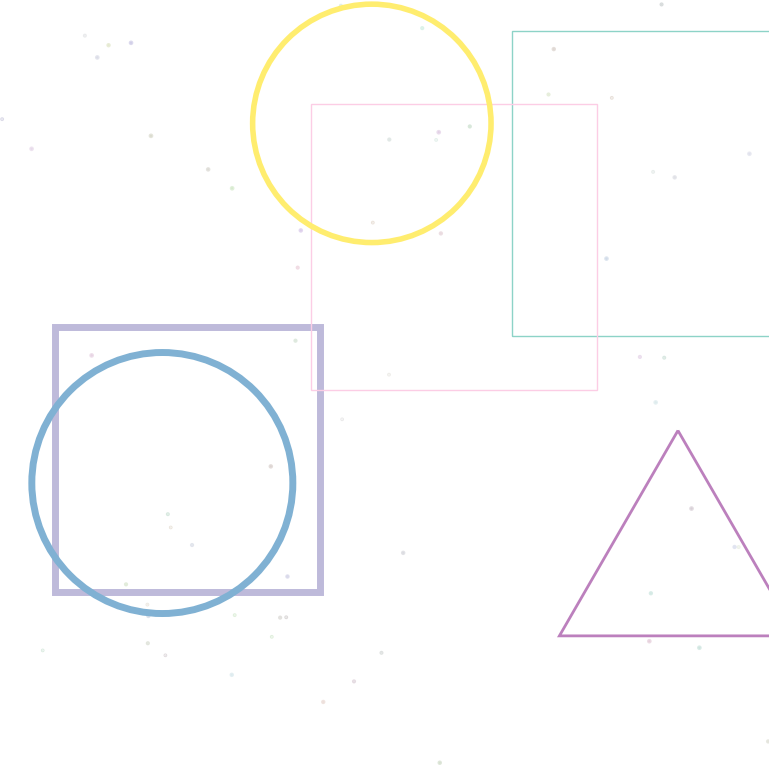[{"shape": "square", "thickness": 0.5, "radius": 0.99, "center": [0.863, 0.762]}, {"shape": "square", "thickness": 2.5, "radius": 0.86, "center": [0.244, 0.403]}, {"shape": "circle", "thickness": 2.5, "radius": 0.85, "center": [0.211, 0.373]}, {"shape": "square", "thickness": 0.5, "radius": 0.93, "center": [0.59, 0.679]}, {"shape": "triangle", "thickness": 1, "radius": 0.89, "center": [0.88, 0.263]}, {"shape": "circle", "thickness": 2, "radius": 0.77, "center": [0.483, 0.84]}]